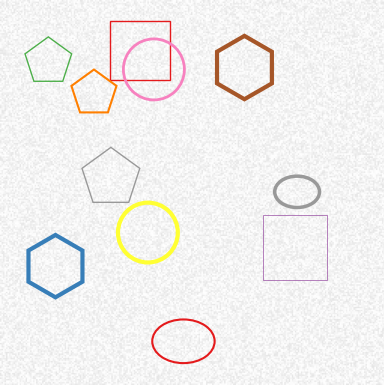[{"shape": "oval", "thickness": 1.5, "radius": 0.41, "center": [0.476, 0.114]}, {"shape": "square", "thickness": 1, "radius": 0.38, "center": [0.363, 0.869]}, {"shape": "hexagon", "thickness": 3, "radius": 0.4, "center": [0.144, 0.309]}, {"shape": "pentagon", "thickness": 1, "radius": 0.32, "center": [0.126, 0.84]}, {"shape": "square", "thickness": 0.5, "radius": 0.42, "center": [0.766, 0.357]}, {"shape": "pentagon", "thickness": 1.5, "radius": 0.31, "center": [0.244, 0.758]}, {"shape": "circle", "thickness": 3, "radius": 0.39, "center": [0.384, 0.396]}, {"shape": "hexagon", "thickness": 3, "radius": 0.41, "center": [0.635, 0.825]}, {"shape": "circle", "thickness": 2, "radius": 0.4, "center": [0.4, 0.82]}, {"shape": "pentagon", "thickness": 1, "radius": 0.39, "center": [0.288, 0.538]}, {"shape": "oval", "thickness": 2.5, "radius": 0.29, "center": [0.772, 0.502]}]